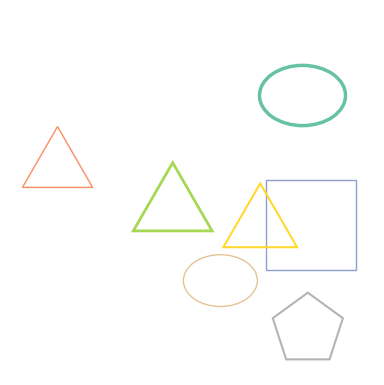[{"shape": "oval", "thickness": 2.5, "radius": 0.56, "center": [0.786, 0.752]}, {"shape": "triangle", "thickness": 1, "radius": 0.53, "center": [0.149, 0.566]}, {"shape": "square", "thickness": 1, "radius": 0.58, "center": [0.808, 0.415]}, {"shape": "triangle", "thickness": 2, "radius": 0.59, "center": [0.449, 0.459]}, {"shape": "triangle", "thickness": 1.5, "radius": 0.55, "center": [0.676, 0.413]}, {"shape": "oval", "thickness": 1, "radius": 0.48, "center": [0.572, 0.271]}, {"shape": "pentagon", "thickness": 1.5, "radius": 0.48, "center": [0.8, 0.144]}]